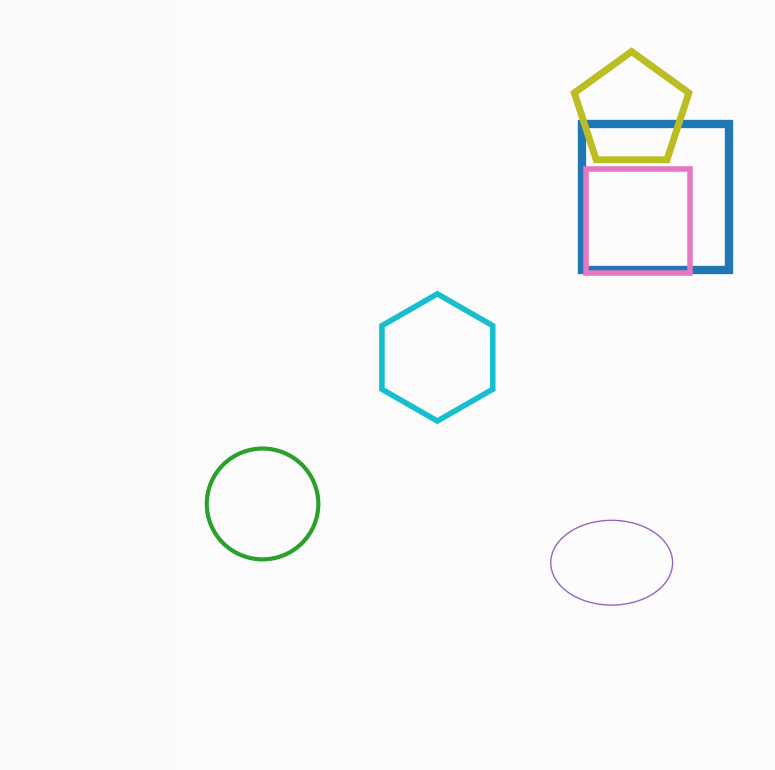[{"shape": "square", "thickness": 3, "radius": 0.47, "center": [0.845, 0.744]}, {"shape": "circle", "thickness": 1.5, "radius": 0.36, "center": [0.339, 0.346]}, {"shape": "oval", "thickness": 0.5, "radius": 0.39, "center": [0.789, 0.269]}, {"shape": "square", "thickness": 2, "radius": 0.34, "center": [0.823, 0.713]}, {"shape": "pentagon", "thickness": 2.5, "radius": 0.39, "center": [0.815, 0.855]}, {"shape": "hexagon", "thickness": 2, "radius": 0.41, "center": [0.564, 0.536]}]